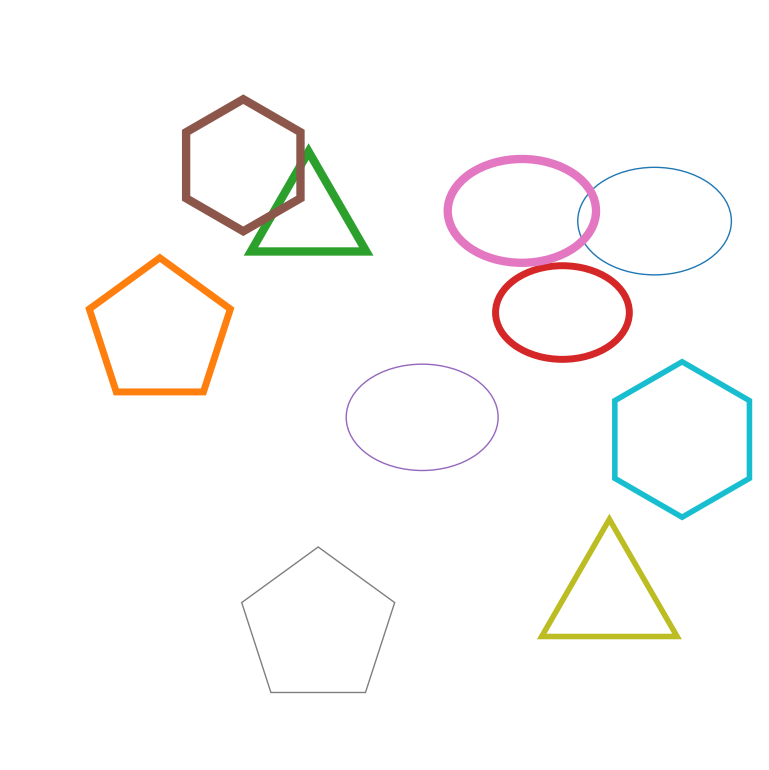[{"shape": "oval", "thickness": 0.5, "radius": 0.5, "center": [0.85, 0.713]}, {"shape": "pentagon", "thickness": 2.5, "radius": 0.48, "center": [0.208, 0.569]}, {"shape": "triangle", "thickness": 3, "radius": 0.43, "center": [0.401, 0.717]}, {"shape": "oval", "thickness": 2.5, "radius": 0.43, "center": [0.73, 0.594]}, {"shape": "oval", "thickness": 0.5, "radius": 0.49, "center": [0.548, 0.458]}, {"shape": "hexagon", "thickness": 3, "radius": 0.43, "center": [0.316, 0.785]}, {"shape": "oval", "thickness": 3, "radius": 0.48, "center": [0.678, 0.726]}, {"shape": "pentagon", "thickness": 0.5, "radius": 0.52, "center": [0.413, 0.185]}, {"shape": "triangle", "thickness": 2, "radius": 0.51, "center": [0.791, 0.224]}, {"shape": "hexagon", "thickness": 2, "radius": 0.5, "center": [0.886, 0.429]}]